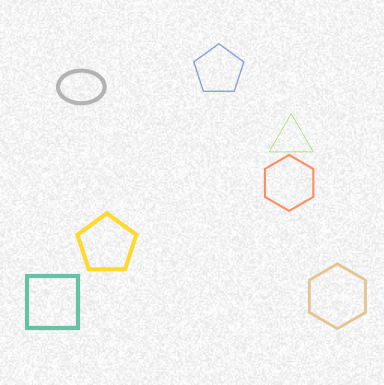[{"shape": "square", "thickness": 3, "radius": 0.34, "center": [0.136, 0.215]}, {"shape": "hexagon", "thickness": 1.5, "radius": 0.36, "center": [0.751, 0.525]}, {"shape": "pentagon", "thickness": 1, "radius": 0.34, "center": [0.568, 0.818]}, {"shape": "triangle", "thickness": 0.5, "radius": 0.33, "center": [0.756, 0.639]}, {"shape": "pentagon", "thickness": 3, "radius": 0.4, "center": [0.278, 0.366]}, {"shape": "hexagon", "thickness": 2, "radius": 0.42, "center": [0.876, 0.23]}, {"shape": "oval", "thickness": 3, "radius": 0.3, "center": [0.211, 0.774]}]